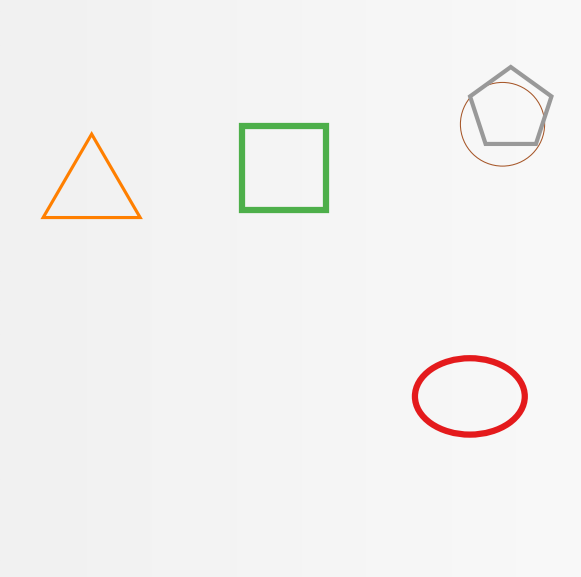[{"shape": "oval", "thickness": 3, "radius": 0.47, "center": [0.808, 0.313]}, {"shape": "square", "thickness": 3, "radius": 0.36, "center": [0.488, 0.708]}, {"shape": "triangle", "thickness": 1.5, "radius": 0.48, "center": [0.158, 0.671]}, {"shape": "circle", "thickness": 0.5, "radius": 0.36, "center": [0.865, 0.784]}, {"shape": "pentagon", "thickness": 2, "radius": 0.37, "center": [0.879, 0.809]}]